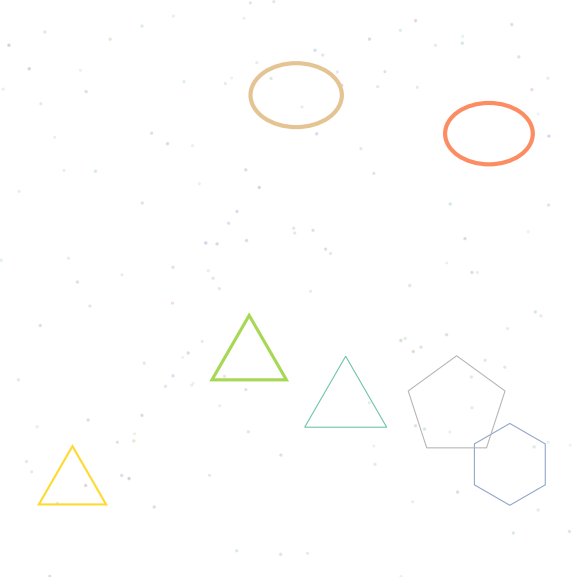[{"shape": "triangle", "thickness": 0.5, "radius": 0.41, "center": [0.599, 0.3]}, {"shape": "oval", "thickness": 2, "radius": 0.38, "center": [0.847, 0.768]}, {"shape": "hexagon", "thickness": 0.5, "radius": 0.35, "center": [0.883, 0.195]}, {"shape": "triangle", "thickness": 1.5, "radius": 0.37, "center": [0.431, 0.379]}, {"shape": "triangle", "thickness": 1, "radius": 0.34, "center": [0.125, 0.159]}, {"shape": "oval", "thickness": 2, "radius": 0.4, "center": [0.513, 0.834]}, {"shape": "pentagon", "thickness": 0.5, "radius": 0.44, "center": [0.791, 0.295]}]